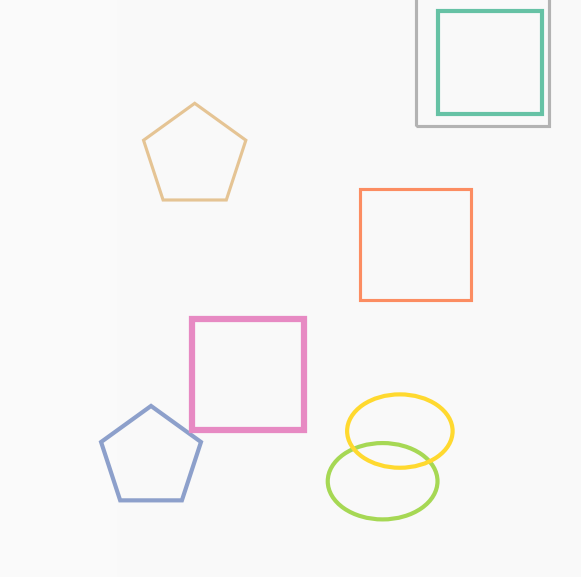[{"shape": "square", "thickness": 2, "radius": 0.45, "center": [0.843, 0.891]}, {"shape": "square", "thickness": 1.5, "radius": 0.48, "center": [0.715, 0.576]}, {"shape": "pentagon", "thickness": 2, "radius": 0.45, "center": [0.26, 0.206]}, {"shape": "square", "thickness": 3, "radius": 0.48, "center": [0.426, 0.35]}, {"shape": "oval", "thickness": 2, "radius": 0.47, "center": [0.658, 0.166]}, {"shape": "oval", "thickness": 2, "radius": 0.45, "center": [0.688, 0.253]}, {"shape": "pentagon", "thickness": 1.5, "radius": 0.46, "center": [0.335, 0.728]}, {"shape": "square", "thickness": 1.5, "radius": 0.57, "center": [0.83, 0.896]}]